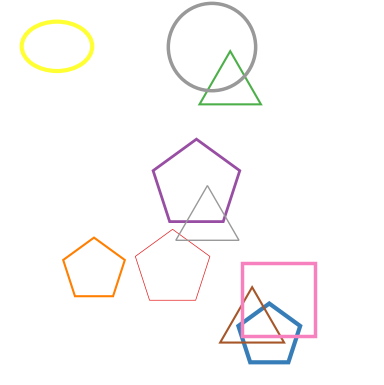[{"shape": "pentagon", "thickness": 0.5, "radius": 0.51, "center": [0.448, 0.303]}, {"shape": "pentagon", "thickness": 3, "radius": 0.42, "center": [0.699, 0.127]}, {"shape": "triangle", "thickness": 1.5, "radius": 0.46, "center": [0.598, 0.775]}, {"shape": "pentagon", "thickness": 2, "radius": 0.59, "center": [0.51, 0.52]}, {"shape": "pentagon", "thickness": 1.5, "radius": 0.42, "center": [0.244, 0.299]}, {"shape": "oval", "thickness": 3, "radius": 0.46, "center": [0.148, 0.88]}, {"shape": "triangle", "thickness": 1.5, "radius": 0.48, "center": [0.655, 0.158]}, {"shape": "square", "thickness": 2.5, "radius": 0.48, "center": [0.723, 0.222]}, {"shape": "circle", "thickness": 2.5, "radius": 0.57, "center": [0.551, 0.878]}, {"shape": "triangle", "thickness": 1, "radius": 0.47, "center": [0.539, 0.423]}]